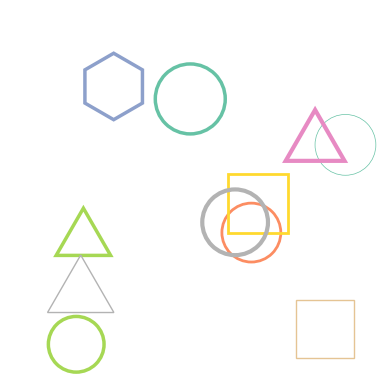[{"shape": "circle", "thickness": 2.5, "radius": 0.45, "center": [0.494, 0.743]}, {"shape": "circle", "thickness": 0.5, "radius": 0.39, "center": [0.897, 0.624]}, {"shape": "circle", "thickness": 2, "radius": 0.38, "center": [0.653, 0.396]}, {"shape": "hexagon", "thickness": 2.5, "radius": 0.43, "center": [0.295, 0.775]}, {"shape": "triangle", "thickness": 3, "radius": 0.44, "center": [0.818, 0.626]}, {"shape": "circle", "thickness": 2.5, "radius": 0.36, "center": [0.198, 0.106]}, {"shape": "triangle", "thickness": 2.5, "radius": 0.41, "center": [0.217, 0.377]}, {"shape": "square", "thickness": 2, "radius": 0.39, "center": [0.67, 0.471]}, {"shape": "square", "thickness": 1, "radius": 0.37, "center": [0.844, 0.145]}, {"shape": "circle", "thickness": 3, "radius": 0.43, "center": [0.611, 0.423]}, {"shape": "triangle", "thickness": 1, "radius": 0.5, "center": [0.21, 0.238]}]